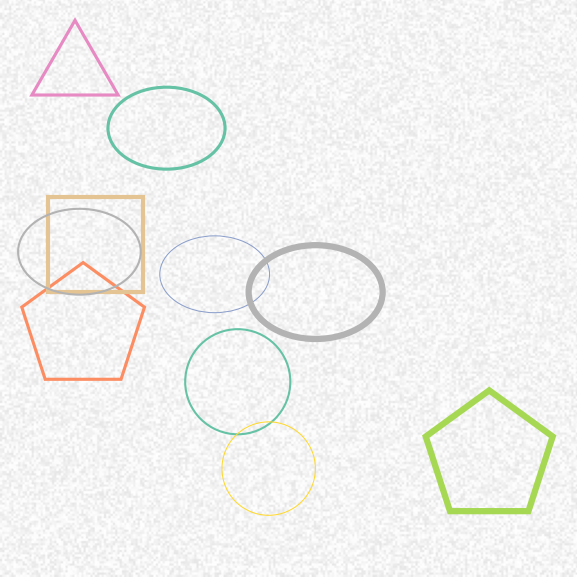[{"shape": "oval", "thickness": 1.5, "radius": 0.51, "center": [0.288, 0.777]}, {"shape": "circle", "thickness": 1, "radius": 0.46, "center": [0.412, 0.338]}, {"shape": "pentagon", "thickness": 1.5, "radius": 0.56, "center": [0.144, 0.433]}, {"shape": "oval", "thickness": 0.5, "radius": 0.48, "center": [0.372, 0.524]}, {"shape": "triangle", "thickness": 1.5, "radius": 0.43, "center": [0.13, 0.878]}, {"shape": "pentagon", "thickness": 3, "radius": 0.58, "center": [0.847, 0.208]}, {"shape": "circle", "thickness": 0.5, "radius": 0.4, "center": [0.465, 0.188]}, {"shape": "square", "thickness": 2, "radius": 0.41, "center": [0.166, 0.576]}, {"shape": "oval", "thickness": 1, "radius": 0.53, "center": [0.138, 0.563]}, {"shape": "oval", "thickness": 3, "radius": 0.58, "center": [0.547, 0.493]}]